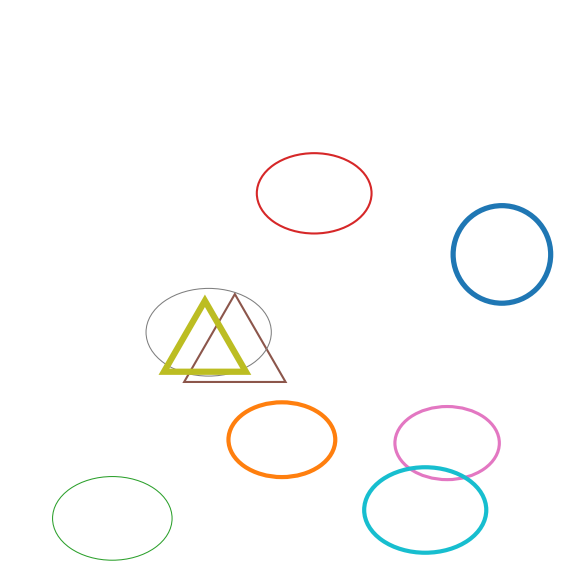[{"shape": "circle", "thickness": 2.5, "radius": 0.42, "center": [0.869, 0.559]}, {"shape": "oval", "thickness": 2, "radius": 0.46, "center": [0.488, 0.238]}, {"shape": "oval", "thickness": 0.5, "radius": 0.52, "center": [0.194, 0.102]}, {"shape": "oval", "thickness": 1, "radius": 0.5, "center": [0.544, 0.664]}, {"shape": "triangle", "thickness": 1, "radius": 0.51, "center": [0.407, 0.388]}, {"shape": "oval", "thickness": 1.5, "radius": 0.45, "center": [0.774, 0.232]}, {"shape": "oval", "thickness": 0.5, "radius": 0.54, "center": [0.361, 0.424]}, {"shape": "triangle", "thickness": 3, "radius": 0.41, "center": [0.355, 0.396]}, {"shape": "oval", "thickness": 2, "radius": 0.53, "center": [0.736, 0.116]}]